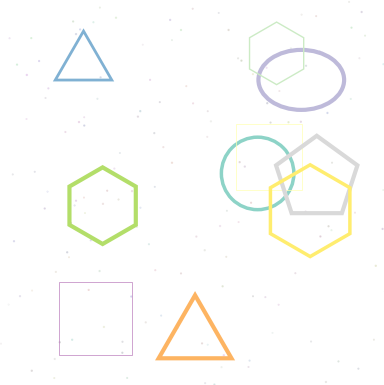[{"shape": "circle", "thickness": 2.5, "radius": 0.47, "center": [0.669, 0.55]}, {"shape": "square", "thickness": 0.5, "radius": 0.43, "center": [0.698, 0.592]}, {"shape": "oval", "thickness": 3, "radius": 0.56, "center": [0.783, 0.792]}, {"shape": "triangle", "thickness": 2, "radius": 0.42, "center": [0.217, 0.834]}, {"shape": "triangle", "thickness": 3, "radius": 0.55, "center": [0.507, 0.124]}, {"shape": "hexagon", "thickness": 3, "radius": 0.5, "center": [0.267, 0.466]}, {"shape": "pentagon", "thickness": 3, "radius": 0.56, "center": [0.823, 0.536]}, {"shape": "square", "thickness": 0.5, "radius": 0.47, "center": [0.248, 0.173]}, {"shape": "hexagon", "thickness": 1, "radius": 0.41, "center": [0.718, 0.861]}, {"shape": "hexagon", "thickness": 2.5, "radius": 0.6, "center": [0.806, 0.453]}]